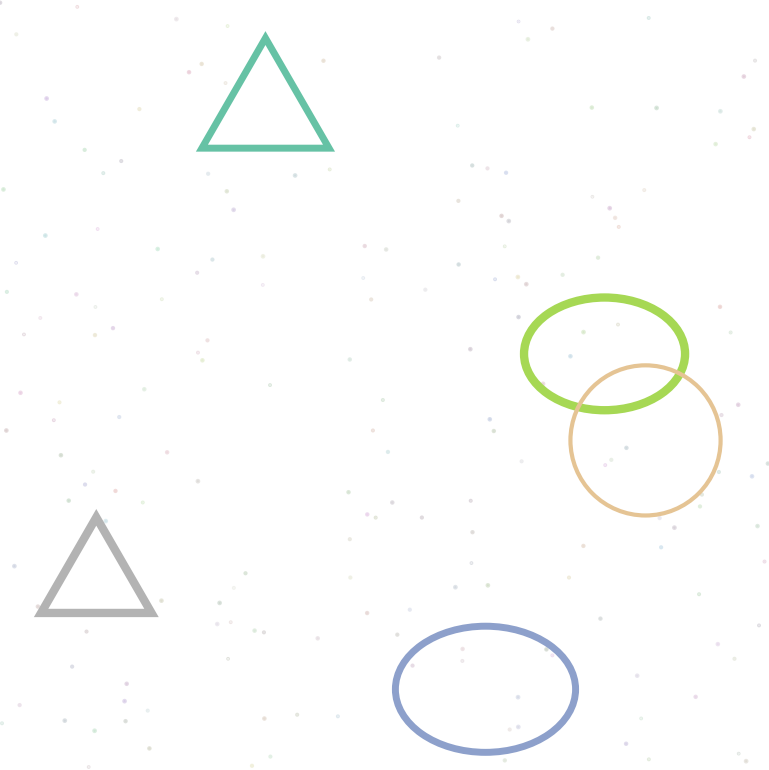[{"shape": "triangle", "thickness": 2.5, "radius": 0.48, "center": [0.345, 0.855]}, {"shape": "oval", "thickness": 2.5, "radius": 0.59, "center": [0.631, 0.105]}, {"shape": "oval", "thickness": 3, "radius": 0.52, "center": [0.785, 0.54]}, {"shape": "circle", "thickness": 1.5, "radius": 0.49, "center": [0.838, 0.428]}, {"shape": "triangle", "thickness": 3, "radius": 0.41, "center": [0.125, 0.245]}]